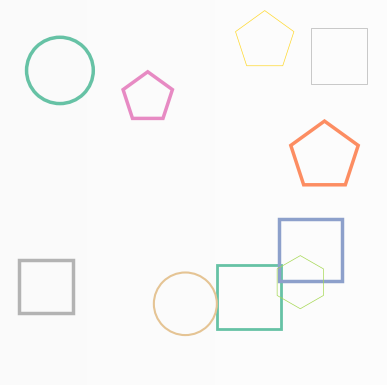[{"shape": "square", "thickness": 2, "radius": 0.41, "center": [0.642, 0.228]}, {"shape": "circle", "thickness": 2.5, "radius": 0.43, "center": [0.155, 0.817]}, {"shape": "pentagon", "thickness": 2.5, "radius": 0.46, "center": [0.837, 0.594]}, {"shape": "square", "thickness": 2.5, "radius": 0.4, "center": [0.802, 0.351]}, {"shape": "pentagon", "thickness": 2.5, "radius": 0.33, "center": [0.381, 0.747]}, {"shape": "hexagon", "thickness": 0.5, "radius": 0.35, "center": [0.775, 0.267]}, {"shape": "pentagon", "thickness": 0.5, "radius": 0.4, "center": [0.683, 0.893]}, {"shape": "circle", "thickness": 1.5, "radius": 0.41, "center": [0.478, 0.211]}, {"shape": "square", "thickness": 0.5, "radius": 0.36, "center": [0.876, 0.855]}, {"shape": "square", "thickness": 2.5, "radius": 0.35, "center": [0.118, 0.256]}]